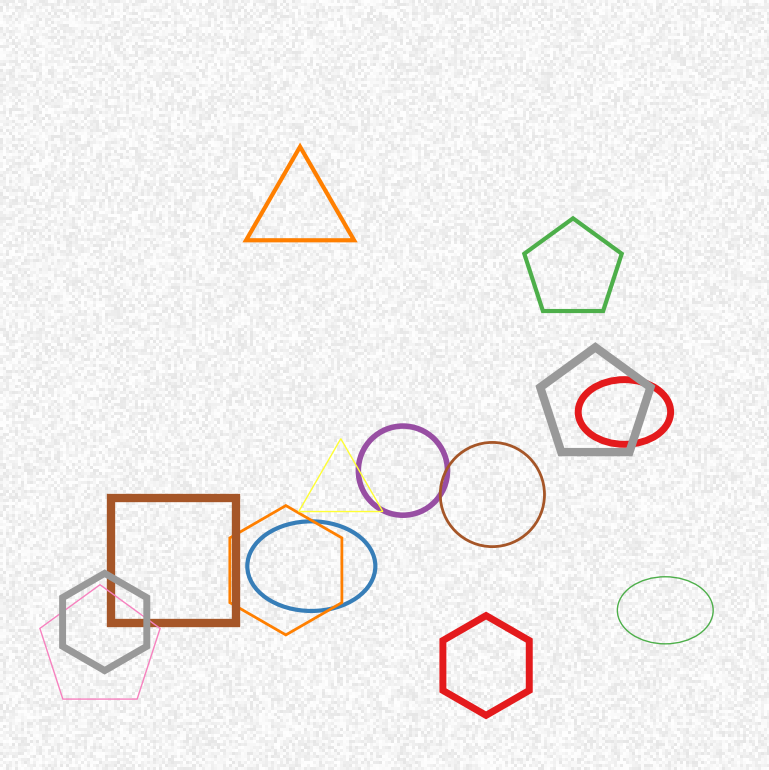[{"shape": "oval", "thickness": 2.5, "radius": 0.3, "center": [0.811, 0.465]}, {"shape": "hexagon", "thickness": 2.5, "radius": 0.32, "center": [0.631, 0.136]}, {"shape": "oval", "thickness": 1.5, "radius": 0.42, "center": [0.404, 0.265]}, {"shape": "pentagon", "thickness": 1.5, "radius": 0.33, "center": [0.744, 0.65]}, {"shape": "oval", "thickness": 0.5, "radius": 0.31, "center": [0.864, 0.207]}, {"shape": "circle", "thickness": 2, "radius": 0.29, "center": [0.523, 0.389]}, {"shape": "triangle", "thickness": 1.5, "radius": 0.41, "center": [0.39, 0.728]}, {"shape": "hexagon", "thickness": 1, "radius": 0.42, "center": [0.371, 0.259]}, {"shape": "triangle", "thickness": 0.5, "radius": 0.32, "center": [0.443, 0.367]}, {"shape": "circle", "thickness": 1, "radius": 0.34, "center": [0.639, 0.358]}, {"shape": "square", "thickness": 3, "radius": 0.41, "center": [0.225, 0.272]}, {"shape": "pentagon", "thickness": 0.5, "radius": 0.41, "center": [0.13, 0.159]}, {"shape": "hexagon", "thickness": 2.5, "radius": 0.32, "center": [0.136, 0.192]}, {"shape": "pentagon", "thickness": 3, "radius": 0.38, "center": [0.773, 0.474]}]